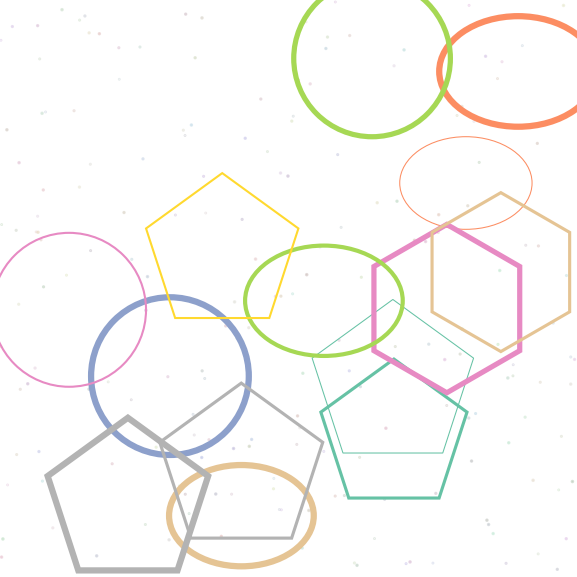[{"shape": "pentagon", "thickness": 0.5, "radius": 0.73, "center": [0.68, 0.334]}, {"shape": "pentagon", "thickness": 1.5, "radius": 0.67, "center": [0.682, 0.244]}, {"shape": "oval", "thickness": 3, "radius": 0.68, "center": [0.897, 0.875]}, {"shape": "oval", "thickness": 0.5, "radius": 0.57, "center": [0.807, 0.682]}, {"shape": "circle", "thickness": 3, "radius": 0.68, "center": [0.294, 0.348]}, {"shape": "circle", "thickness": 1, "radius": 0.67, "center": [0.12, 0.463]}, {"shape": "hexagon", "thickness": 2.5, "radius": 0.73, "center": [0.774, 0.465]}, {"shape": "oval", "thickness": 2, "radius": 0.68, "center": [0.561, 0.478]}, {"shape": "circle", "thickness": 2.5, "radius": 0.68, "center": [0.644, 0.898]}, {"shape": "pentagon", "thickness": 1, "radius": 0.69, "center": [0.385, 0.561]}, {"shape": "hexagon", "thickness": 1.5, "radius": 0.69, "center": [0.867, 0.528]}, {"shape": "oval", "thickness": 3, "radius": 0.63, "center": [0.418, 0.106]}, {"shape": "pentagon", "thickness": 3, "radius": 0.73, "center": [0.221, 0.13]}, {"shape": "pentagon", "thickness": 1.5, "radius": 0.74, "center": [0.418, 0.187]}]